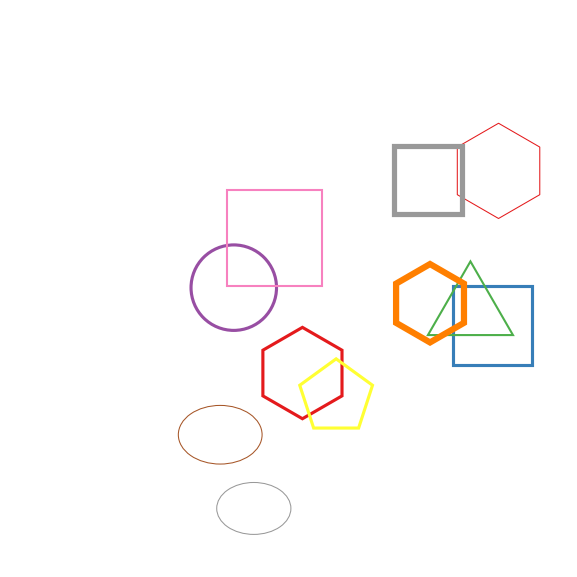[{"shape": "hexagon", "thickness": 1.5, "radius": 0.4, "center": [0.524, 0.353]}, {"shape": "hexagon", "thickness": 0.5, "radius": 0.41, "center": [0.863, 0.703]}, {"shape": "square", "thickness": 1.5, "radius": 0.34, "center": [0.852, 0.436]}, {"shape": "triangle", "thickness": 1, "radius": 0.43, "center": [0.815, 0.461]}, {"shape": "circle", "thickness": 1.5, "radius": 0.37, "center": [0.405, 0.501]}, {"shape": "hexagon", "thickness": 3, "radius": 0.34, "center": [0.745, 0.474]}, {"shape": "pentagon", "thickness": 1.5, "radius": 0.33, "center": [0.582, 0.312]}, {"shape": "oval", "thickness": 0.5, "radius": 0.36, "center": [0.381, 0.246]}, {"shape": "square", "thickness": 1, "radius": 0.41, "center": [0.476, 0.587]}, {"shape": "oval", "thickness": 0.5, "radius": 0.32, "center": [0.439, 0.119]}, {"shape": "square", "thickness": 2.5, "radius": 0.29, "center": [0.741, 0.687]}]